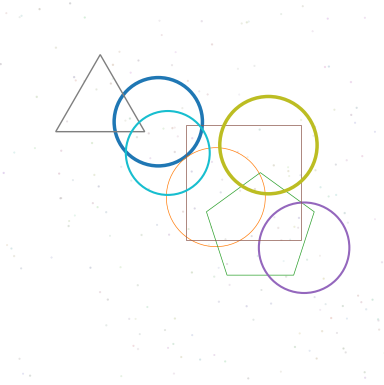[{"shape": "circle", "thickness": 2.5, "radius": 0.57, "center": [0.411, 0.684]}, {"shape": "circle", "thickness": 0.5, "radius": 0.64, "center": [0.561, 0.488]}, {"shape": "pentagon", "thickness": 0.5, "radius": 0.74, "center": [0.676, 0.404]}, {"shape": "circle", "thickness": 1.5, "radius": 0.59, "center": [0.79, 0.357]}, {"shape": "square", "thickness": 0.5, "radius": 0.75, "center": [0.633, 0.525]}, {"shape": "triangle", "thickness": 1, "radius": 0.67, "center": [0.26, 0.725]}, {"shape": "circle", "thickness": 2.5, "radius": 0.63, "center": [0.697, 0.623]}, {"shape": "circle", "thickness": 1.5, "radius": 0.54, "center": [0.436, 0.603]}]